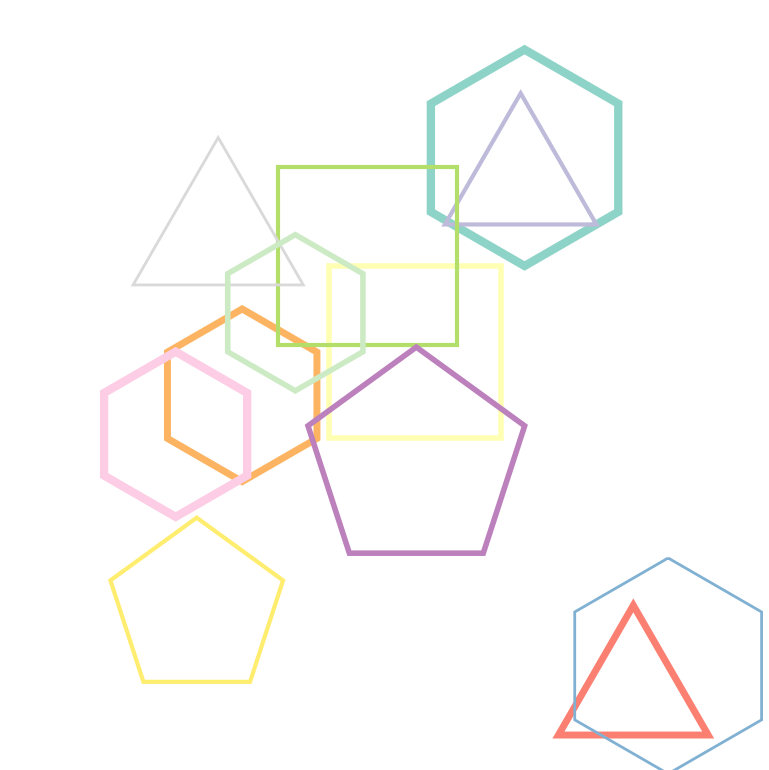[{"shape": "hexagon", "thickness": 3, "radius": 0.7, "center": [0.681, 0.795]}, {"shape": "square", "thickness": 2, "radius": 0.56, "center": [0.539, 0.543]}, {"shape": "triangle", "thickness": 1.5, "radius": 0.57, "center": [0.676, 0.765]}, {"shape": "triangle", "thickness": 2.5, "radius": 0.56, "center": [0.822, 0.102]}, {"shape": "hexagon", "thickness": 1, "radius": 0.7, "center": [0.868, 0.135]}, {"shape": "hexagon", "thickness": 2.5, "radius": 0.56, "center": [0.315, 0.487]}, {"shape": "square", "thickness": 1.5, "radius": 0.58, "center": [0.477, 0.667]}, {"shape": "hexagon", "thickness": 3, "radius": 0.54, "center": [0.228, 0.436]}, {"shape": "triangle", "thickness": 1, "radius": 0.64, "center": [0.283, 0.694]}, {"shape": "pentagon", "thickness": 2, "radius": 0.74, "center": [0.541, 0.401]}, {"shape": "hexagon", "thickness": 2, "radius": 0.51, "center": [0.384, 0.594]}, {"shape": "pentagon", "thickness": 1.5, "radius": 0.59, "center": [0.255, 0.21]}]